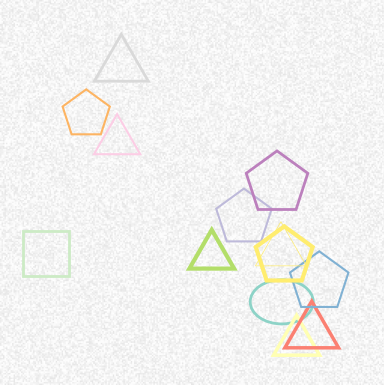[{"shape": "oval", "thickness": 2, "radius": 0.41, "center": [0.732, 0.216]}, {"shape": "triangle", "thickness": 2.5, "radius": 0.35, "center": [0.77, 0.112]}, {"shape": "pentagon", "thickness": 1.5, "radius": 0.38, "center": [0.634, 0.434]}, {"shape": "triangle", "thickness": 2.5, "radius": 0.4, "center": [0.81, 0.137]}, {"shape": "pentagon", "thickness": 1.5, "radius": 0.4, "center": [0.829, 0.267]}, {"shape": "pentagon", "thickness": 1.5, "radius": 0.32, "center": [0.224, 0.703]}, {"shape": "triangle", "thickness": 3, "radius": 0.34, "center": [0.55, 0.336]}, {"shape": "triangle", "thickness": 1.5, "radius": 0.35, "center": [0.304, 0.634]}, {"shape": "triangle", "thickness": 2, "radius": 0.41, "center": [0.315, 0.83]}, {"shape": "pentagon", "thickness": 2, "radius": 0.42, "center": [0.72, 0.524]}, {"shape": "square", "thickness": 2, "radius": 0.29, "center": [0.12, 0.341]}, {"shape": "triangle", "thickness": 0.5, "radius": 0.38, "center": [0.73, 0.348]}, {"shape": "pentagon", "thickness": 3, "radius": 0.39, "center": [0.738, 0.334]}]